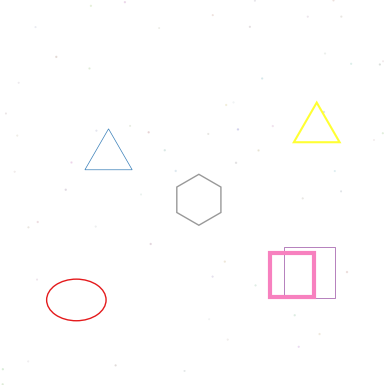[{"shape": "oval", "thickness": 1, "radius": 0.39, "center": [0.198, 0.221]}, {"shape": "triangle", "thickness": 0.5, "radius": 0.35, "center": [0.282, 0.594]}, {"shape": "square", "thickness": 0.5, "radius": 0.33, "center": [0.805, 0.291]}, {"shape": "triangle", "thickness": 1.5, "radius": 0.34, "center": [0.823, 0.665]}, {"shape": "square", "thickness": 3, "radius": 0.29, "center": [0.759, 0.285]}, {"shape": "hexagon", "thickness": 1, "radius": 0.33, "center": [0.517, 0.481]}]